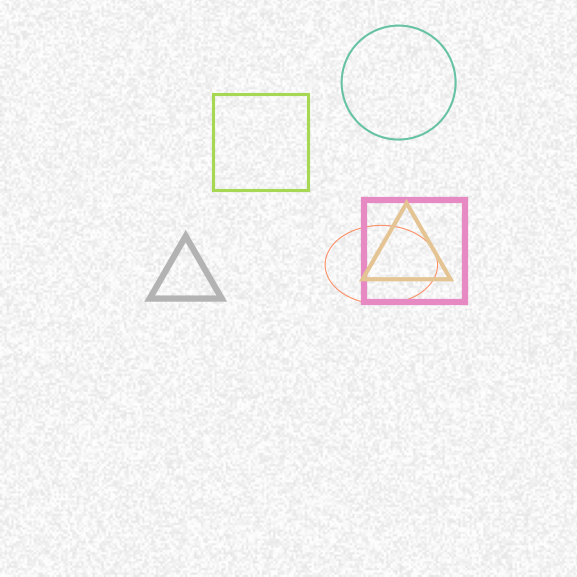[{"shape": "circle", "thickness": 1, "radius": 0.49, "center": [0.69, 0.856]}, {"shape": "oval", "thickness": 0.5, "radius": 0.49, "center": [0.66, 0.541]}, {"shape": "square", "thickness": 3, "radius": 0.44, "center": [0.718, 0.565]}, {"shape": "square", "thickness": 1.5, "radius": 0.41, "center": [0.451, 0.753]}, {"shape": "triangle", "thickness": 2, "radius": 0.44, "center": [0.704, 0.56]}, {"shape": "triangle", "thickness": 3, "radius": 0.36, "center": [0.322, 0.518]}]